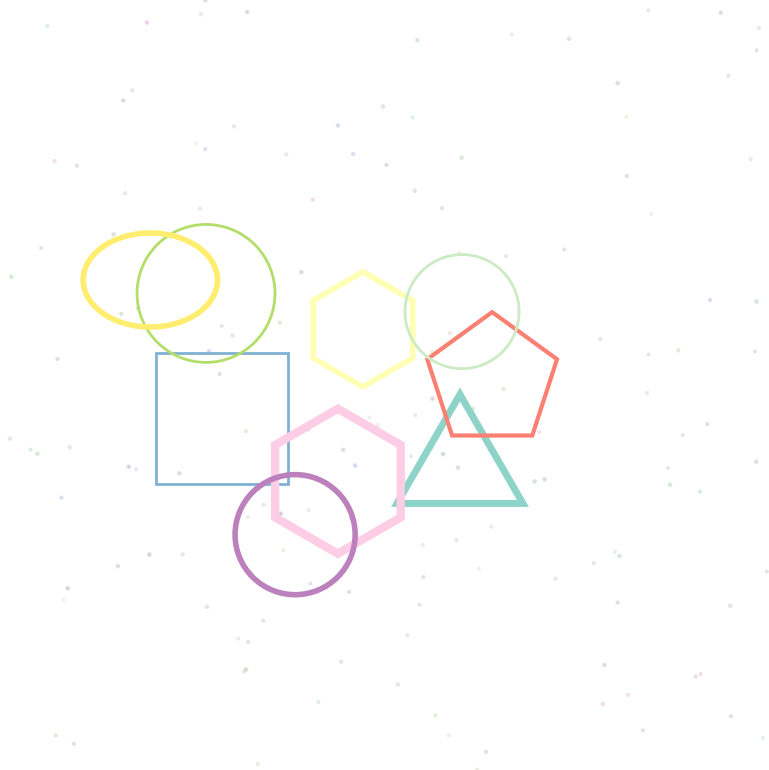[{"shape": "triangle", "thickness": 2.5, "radius": 0.47, "center": [0.597, 0.393]}, {"shape": "hexagon", "thickness": 2, "radius": 0.37, "center": [0.471, 0.572]}, {"shape": "pentagon", "thickness": 1.5, "radius": 0.44, "center": [0.639, 0.506]}, {"shape": "square", "thickness": 1, "radius": 0.43, "center": [0.288, 0.457]}, {"shape": "circle", "thickness": 1, "radius": 0.45, "center": [0.268, 0.619]}, {"shape": "hexagon", "thickness": 3, "radius": 0.47, "center": [0.439, 0.375]}, {"shape": "circle", "thickness": 2, "radius": 0.39, "center": [0.383, 0.306]}, {"shape": "circle", "thickness": 1, "radius": 0.37, "center": [0.6, 0.595]}, {"shape": "oval", "thickness": 2, "radius": 0.44, "center": [0.195, 0.636]}]